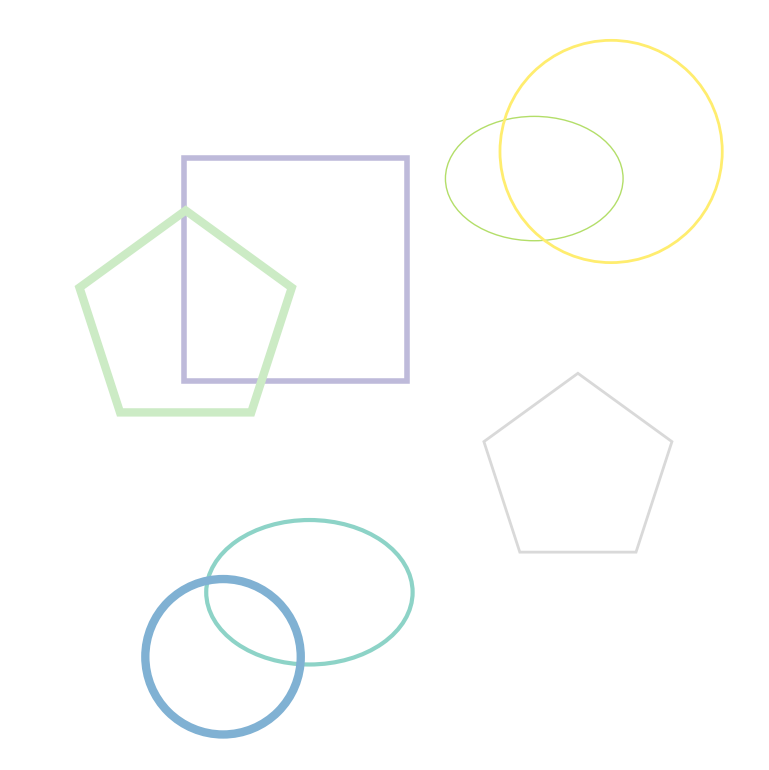[{"shape": "oval", "thickness": 1.5, "radius": 0.67, "center": [0.402, 0.231]}, {"shape": "square", "thickness": 2, "radius": 0.72, "center": [0.384, 0.65]}, {"shape": "circle", "thickness": 3, "radius": 0.5, "center": [0.29, 0.147]}, {"shape": "oval", "thickness": 0.5, "radius": 0.58, "center": [0.694, 0.768]}, {"shape": "pentagon", "thickness": 1, "radius": 0.64, "center": [0.751, 0.387]}, {"shape": "pentagon", "thickness": 3, "radius": 0.72, "center": [0.241, 0.582]}, {"shape": "circle", "thickness": 1, "radius": 0.72, "center": [0.794, 0.803]}]